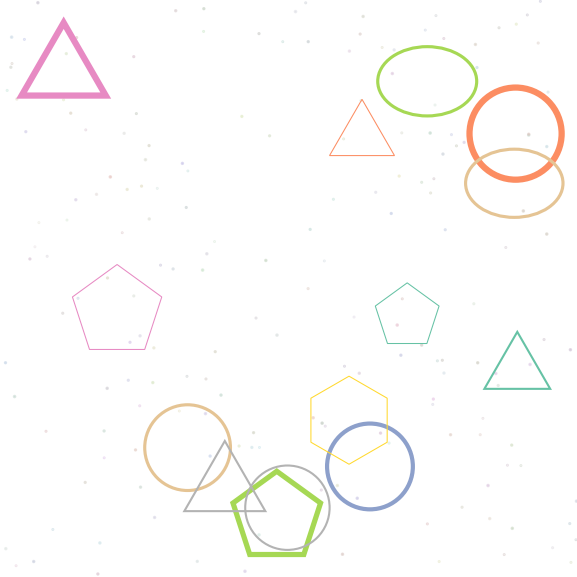[{"shape": "triangle", "thickness": 1, "radius": 0.33, "center": [0.896, 0.359]}, {"shape": "pentagon", "thickness": 0.5, "radius": 0.29, "center": [0.705, 0.451]}, {"shape": "circle", "thickness": 3, "radius": 0.4, "center": [0.893, 0.768]}, {"shape": "triangle", "thickness": 0.5, "radius": 0.32, "center": [0.627, 0.762]}, {"shape": "circle", "thickness": 2, "radius": 0.37, "center": [0.641, 0.191]}, {"shape": "pentagon", "thickness": 0.5, "radius": 0.41, "center": [0.203, 0.46]}, {"shape": "triangle", "thickness": 3, "radius": 0.42, "center": [0.11, 0.876]}, {"shape": "pentagon", "thickness": 2.5, "radius": 0.4, "center": [0.479, 0.103]}, {"shape": "oval", "thickness": 1.5, "radius": 0.43, "center": [0.74, 0.858]}, {"shape": "hexagon", "thickness": 0.5, "radius": 0.38, "center": [0.604, 0.271]}, {"shape": "oval", "thickness": 1.5, "radius": 0.42, "center": [0.891, 0.682]}, {"shape": "circle", "thickness": 1.5, "radius": 0.37, "center": [0.325, 0.224]}, {"shape": "triangle", "thickness": 1, "radius": 0.4, "center": [0.389, 0.155]}, {"shape": "circle", "thickness": 1, "radius": 0.37, "center": [0.498, 0.12]}]